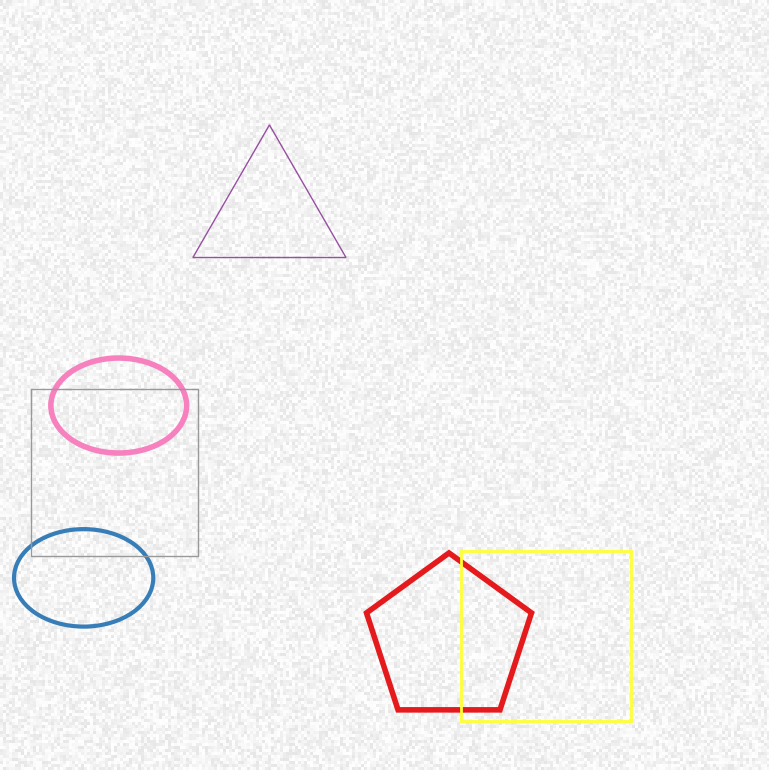[{"shape": "pentagon", "thickness": 2, "radius": 0.56, "center": [0.583, 0.169]}, {"shape": "oval", "thickness": 1.5, "radius": 0.45, "center": [0.109, 0.25]}, {"shape": "triangle", "thickness": 0.5, "radius": 0.57, "center": [0.35, 0.723]}, {"shape": "square", "thickness": 1, "radius": 0.55, "center": [0.709, 0.174]}, {"shape": "oval", "thickness": 2, "radius": 0.44, "center": [0.154, 0.473]}, {"shape": "square", "thickness": 0.5, "radius": 0.54, "center": [0.148, 0.387]}]